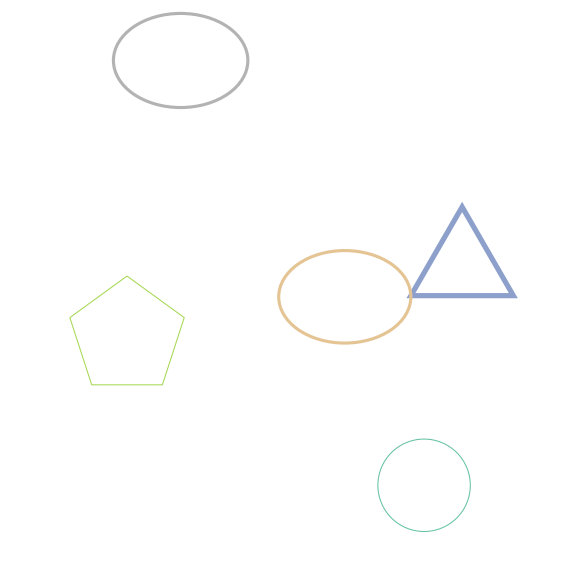[{"shape": "circle", "thickness": 0.5, "radius": 0.4, "center": [0.734, 0.159]}, {"shape": "triangle", "thickness": 2.5, "radius": 0.51, "center": [0.8, 0.538]}, {"shape": "pentagon", "thickness": 0.5, "radius": 0.52, "center": [0.22, 0.417]}, {"shape": "oval", "thickness": 1.5, "radius": 0.57, "center": [0.597, 0.485]}, {"shape": "oval", "thickness": 1.5, "radius": 0.58, "center": [0.313, 0.894]}]